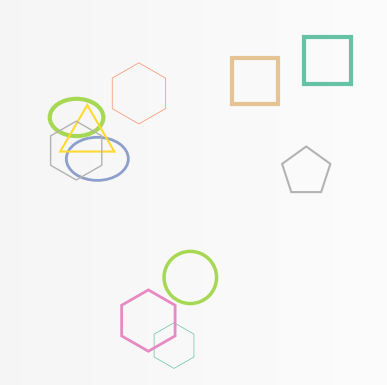[{"shape": "square", "thickness": 3, "radius": 0.3, "center": [0.845, 0.843]}, {"shape": "hexagon", "thickness": 0.5, "radius": 0.3, "center": [0.449, 0.102]}, {"shape": "hexagon", "thickness": 0.5, "radius": 0.4, "center": [0.358, 0.757]}, {"shape": "oval", "thickness": 2, "radius": 0.4, "center": [0.251, 0.587]}, {"shape": "hexagon", "thickness": 2, "radius": 0.4, "center": [0.383, 0.167]}, {"shape": "oval", "thickness": 3, "radius": 0.35, "center": [0.198, 0.695]}, {"shape": "circle", "thickness": 2.5, "radius": 0.34, "center": [0.491, 0.279]}, {"shape": "triangle", "thickness": 1.5, "radius": 0.4, "center": [0.225, 0.647]}, {"shape": "square", "thickness": 3, "radius": 0.3, "center": [0.658, 0.79]}, {"shape": "hexagon", "thickness": 1, "radius": 0.38, "center": [0.197, 0.609]}, {"shape": "pentagon", "thickness": 1.5, "radius": 0.33, "center": [0.79, 0.554]}]